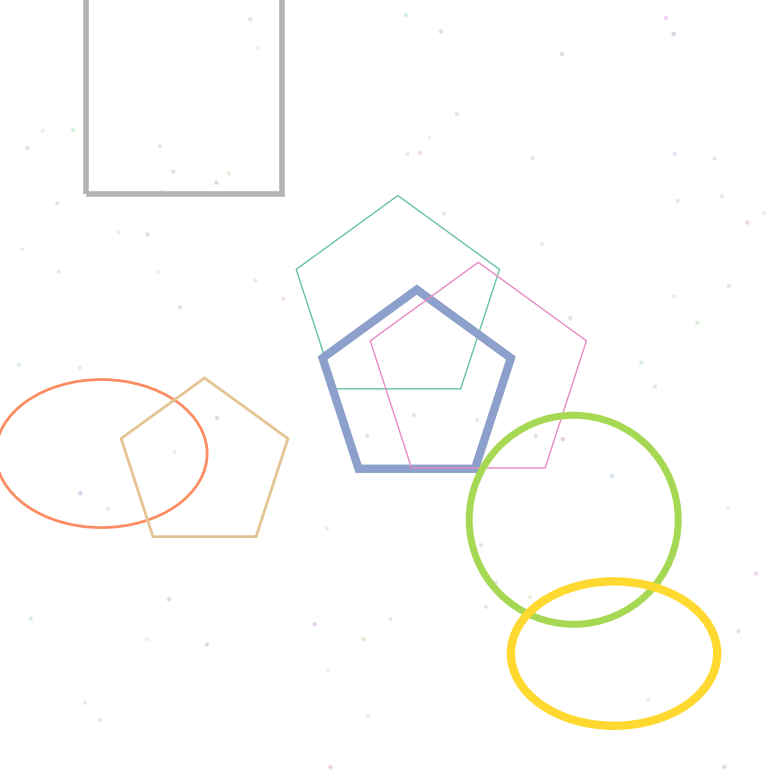[{"shape": "pentagon", "thickness": 0.5, "radius": 0.69, "center": [0.517, 0.607]}, {"shape": "oval", "thickness": 1, "radius": 0.69, "center": [0.132, 0.411]}, {"shape": "pentagon", "thickness": 3, "radius": 0.64, "center": [0.541, 0.495]}, {"shape": "pentagon", "thickness": 0.5, "radius": 0.74, "center": [0.621, 0.512]}, {"shape": "circle", "thickness": 2.5, "radius": 0.68, "center": [0.745, 0.325]}, {"shape": "oval", "thickness": 3, "radius": 0.67, "center": [0.797, 0.151]}, {"shape": "pentagon", "thickness": 1, "radius": 0.57, "center": [0.266, 0.395]}, {"shape": "square", "thickness": 2, "radius": 0.64, "center": [0.238, 0.876]}]